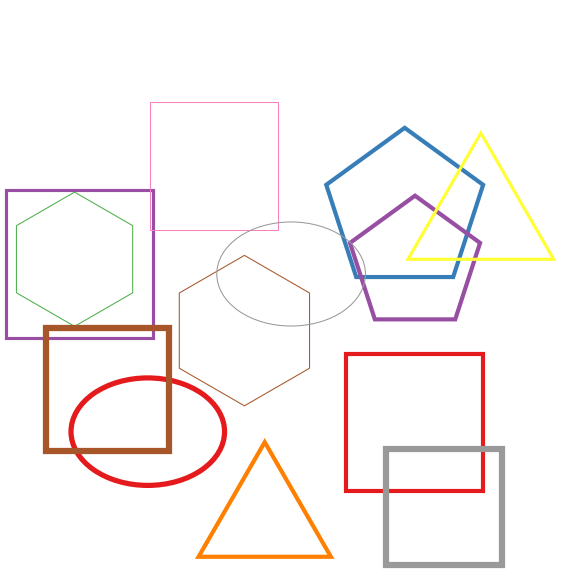[{"shape": "oval", "thickness": 2.5, "radius": 0.66, "center": [0.256, 0.252]}, {"shape": "square", "thickness": 2, "radius": 0.59, "center": [0.718, 0.268]}, {"shape": "pentagon", "thickness": 2, "radius": 0.71, "center": [0.701, 0.635]}, {"shape": "hexagon", "thickness": 0.5, "radius": 0.58, "center": [0.129, 0.55]}, {"shape": "pentagon", "thickness": 2, "radius": 0.59, "center": [0.719, 0.542]}, {"shape": "square", "thickness": 1.5, "radius": 0.64, "center": [0.137, 0.542]}, {"shape": "triangle", "thickness": 2, "radius": 0.66, "center": [0.458, 0.101]}, {"shape": "triangle", "thickness": 1.5, "radius": 0.73, "center": [0.833, 0.623]}, {"shape": "hexagon", "thickness": 0.5, "radius": 0.65, "center": [0.423, 0.427]}, {"shape": "square", "thickness": 3, "radius": 0.53, "center": [0.186, 0.325]}, {"shape": "square", "thickness": 0.5, "radius": 0.55, "center": [0.371, 0.712]}, {"shape": "square", "thickness": 3, "radius": 0.5, "center": [0.768, 0.121]}, {"shape": "oval", "thickness": 0.5, "radius": 0.64, "center": [0.504, 0.525]}]